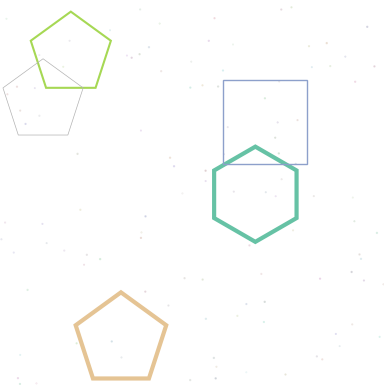[{"shape": "hexagon", "thickness": 3, "radius": 0.62, "center": [0.663, 0.495]}, {"shape": "square", "thickness": 1, "radius": 0.55, "center": [0.689, 0.683]}, {"shape": "pentagon", "thickness": 1.5, "radius": 0.55, "center": [0.184, 0.86]}, {"shape": "pentagon", "thickness": 3, "radius": 0.62, "center": [0.314, 0.117]}, {"shape": "pentagon", "thickness": 0.5, "radius": 0.55, "center": [0.112, 0.738]}]